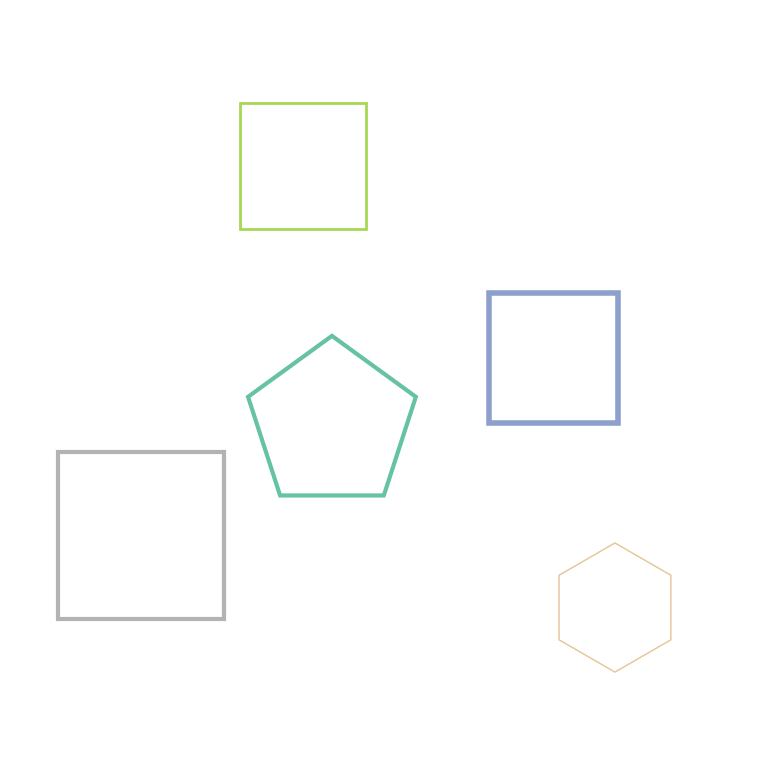[{"shape": "pentagon", "thickness": 1.5, "radius": 0.57, "center": [0.431, 0.449]}, {"shape": "square", "thickness": 2, "radius": 0.42, "center": [0.719, 0.535]}, {"shape": "square", "thickness": 1, "radius": 0.41, "center": [0.393, 0.784]}, {"shape": "hexagon", "thickness": 0.5, "radius": 0.42, "center": [0.799, 0.211]}, {"shape": "square", "thickness": 1.5, "radius": 0.54, "center": [0.183, 0.304]}]